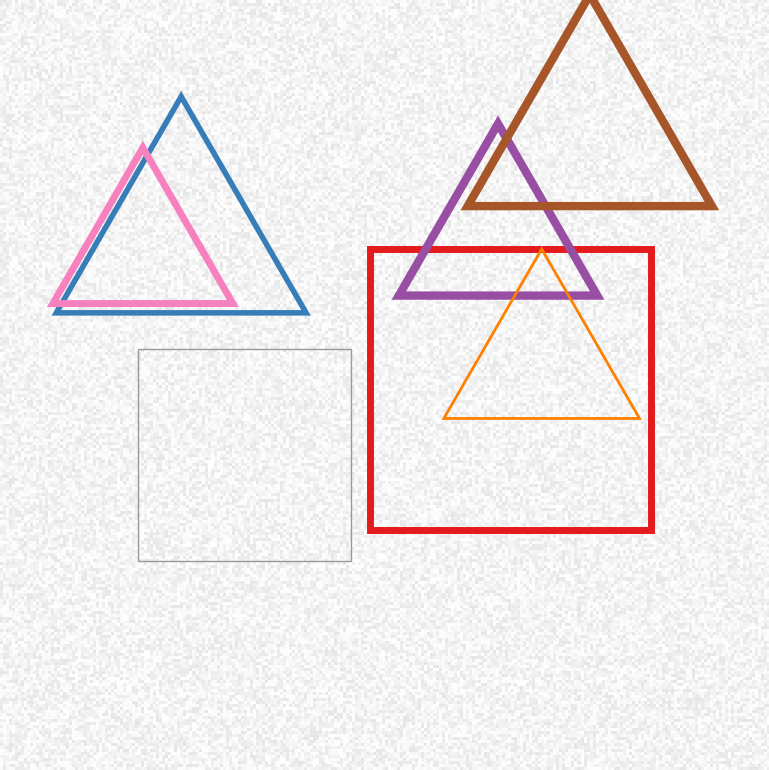[{"shape": "square", "thickness": 2.5, "radius": 0.91, "center": [0.663, 0.494]}, {"shape": "triangle", "thickness": 2, "radius": 0.94, "center": [0.235, 0.687]}, {"shape": "triangle", "thickness": 3, "radius": 0.74, "center": [0.647, 0.691]}, {"shape": "triangle", "thickness": 1, "radius": 0.73, "center": [0.703, 0.53]}, {"shape": "triangle", "thickness": 3, "radius": 0.92, "center": [0.766, 0.824]}, {"shape": "triangle", "thickness": 2.5, "radius": 0.67, "center": [0.186, 0.673]}, {"shape": "square", "thickness": 0.5, "radius": 0.69, "center": [0.318, 0.409]}]